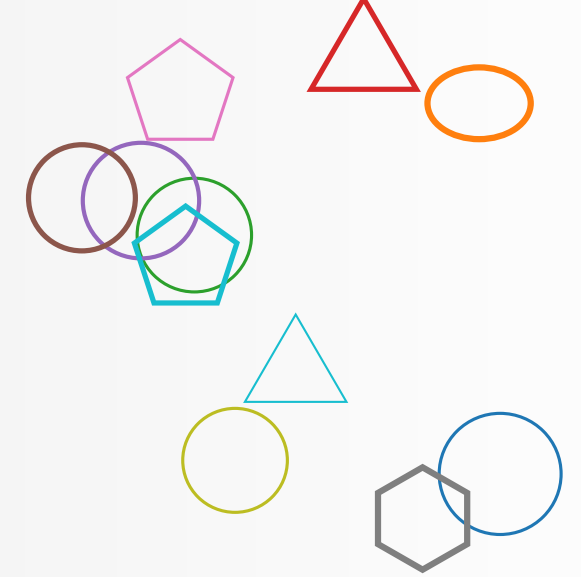[{"shape": "circle", "thickness": 1.5, "radius": 0.52, "center": [0.86, 0.178]}, {"shape": "oval", "thickness": 3, "radius": 0.44, "center": [0.824, 0.82]}, {"shape": "circle", "thickness": 1.5, "radius": 0.49, "center": [0.334, 0.592]}, {"shape": "triangle", "thickness": 2.5, "radius": 0.52, "center": [0.626, 0.897]}, {"shape": "circle", "thickness": 2, "radius": 0.5, "center": [0.243, 0.652]}, {"shape": "circle", "thickness": 2.5, "radius": 0.46, "center": [0.141, 0.657]}, {"shape": "pentagon", "thickness": 1.5, "radius": 0.48, "center": [0.31, 0.835]}, {"shape": "hexagon", "thickness": 3, "radius": 0.44, "center": [0.727, 0.101]}, {"shape": "circle", "thickness": 1.5, "radius": 0.45, "center": [0.404, 0.202]}, {"shape": "triangle", "thickness": 1, "radius": 0.5, "center": [0.509, 0.354]}, {"shape": "pentagon", "thickness": 2.5, "radius": 0.46, "center": [0.319, 0.55]}]